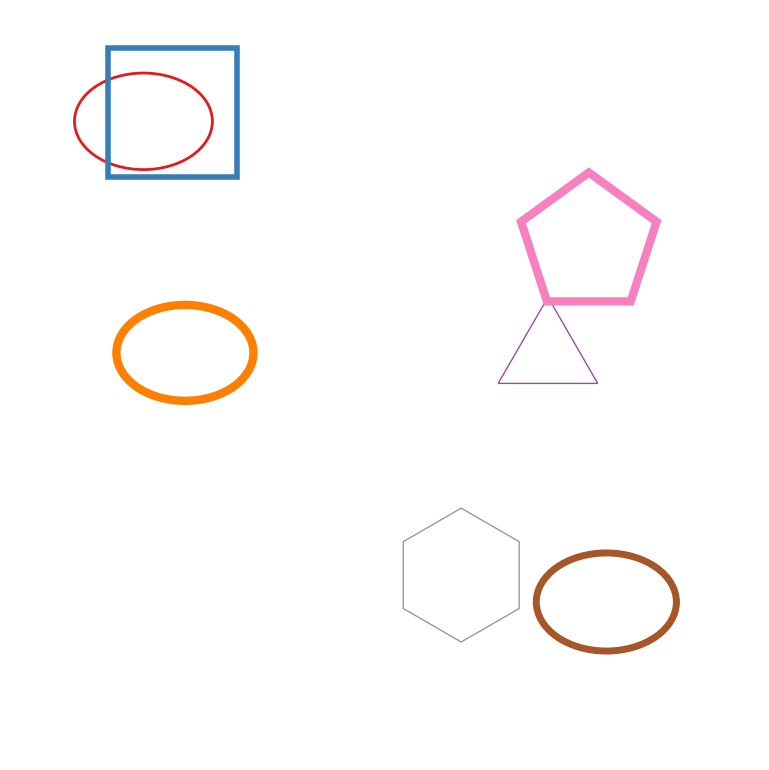[{"shape": "oval", "thickness": 1, "radius": 0.45, "center": [0.186, 0.842]}, {"shape": "square", "thickness": 2, "radius": 0.42, "center": [0.225, 0.854]}, {"shape": "triangle", "thickness": 0.5, "radius": 0.37, "center": [0.712, 0.539]}, {"shape": "oval", "thickness": 3, "radius": 0.44, "center": [0.24, 0.542]}, {"shape": "oval", "thickness": 2.5, "radius": 0.46, "center": [0.787, 0.218]}, {"shape": "pentagon", "thickness": 3, "radius": 0.46, "center": [0.765, 0.683]}, {"shape": "hexagon", "thickness": 0.5, "radius": 0.43, "center": [0.599, 0.253]}]